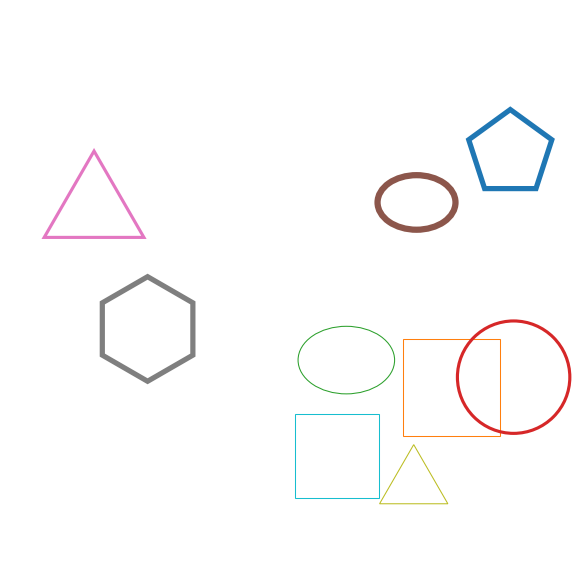[{"shape": "pentagon", "thickness": 2.5, "radius": 0.38, "center": [0.884, 0.734]}, {"shape": "square", "thickness": 0.5, "radius": 0.42, "center": [0.781, 0.329]}, {"shape": "oval", "thickness": 0.5, "radius": 0.42, "center": [0.6, 0.376]}, {"shape": "circle", "thickness": 1.5, "radius": 0.49, "center": [0.889, 0.346]}, {"shape": "oval", "thickness": 3, "radius": 0.34, "center": [0.721, 0.649]}, {"shape": "triangle", "thickness": 1.5, "radius": 0.5, "center": [0.163, 0.638]}, {"shape": "hexagon", "thickness": 2.5, "radius": 0.45, "center": [0.256, 0.429]}, {"shape": "triangle", "thickness": 0.5, "radius": 0.34, "center": [0.716, 0.161]}, {"shape": "square", "thickness": 0.5, "radius": 0.36, "center": [0.584, 0.209]}]